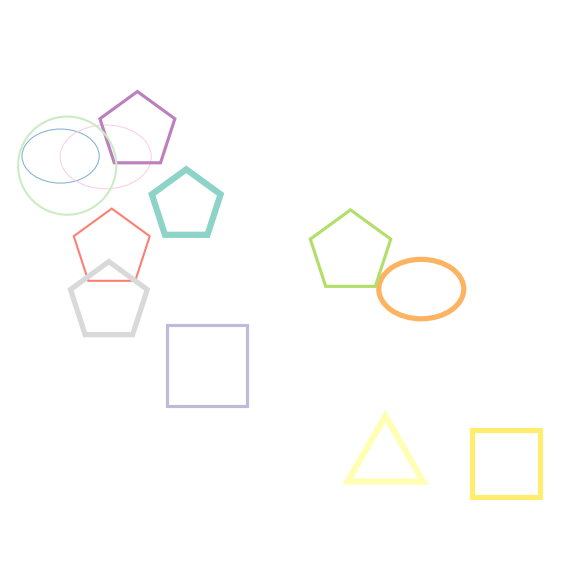[{"shape": "pentagon", "thickness": 3, "radius": 0.31, "center": [0.322, 0.643]}, {"shape": "triangle", "thickness": 3, "radius": 0.38, "center": [0.667, 0.203]}, {"shape": "square", "thickness": 1.5, "radius": 0.35, "center": [0.359, 0.366]}, {"shape": "pentagon", "thickness": 1, "radius": 0.35, "center": [0.194, 0.569]}, {"shape": "oval", "thickness": 0.5, "radius": 0.33, "center": [0.105, 0.729]}, {"shape": "oval", "thickness": 2.5, "radius": 0.37, "center": [0.729, 0.499]}, {"shape": "pentagon", "thickness": 1.5, "radius": 0.37, "center": [0.607, 0.563]}, {"shape": "oval", "thickness": 0.5, "radius": 0.39, "center": [0.183, 0.727]}, {"shape": "pentagon", "thickness": 2.5, "radius": 0.35, "center": [0.189, 0.476]}, {"shape": "pentagon", "thickness": 1.5, "radius": 0.34, "center": [0.238, 0.772]}, {"shape": "circle", "thickness": 1, "radius": 0.43, "center": [0.116, 0.712]}, {"shape": "square", "thickness": 2.5, "radius": 0.29, "center": [0.876, 0.196]}]